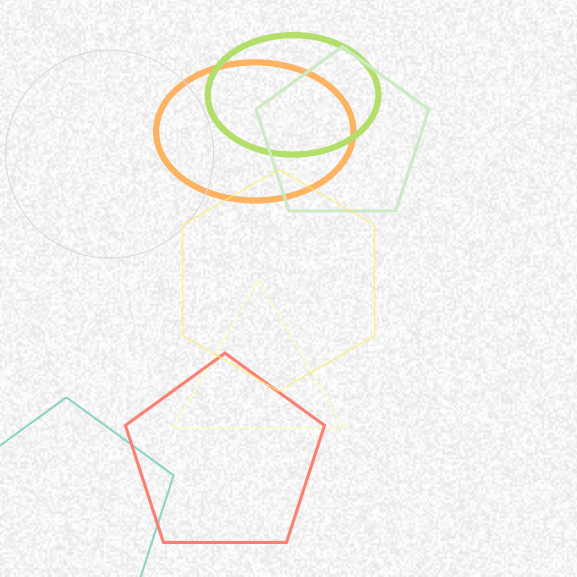[{"shape": "pentagon", "thickness": 1, "radius": 0.98, "center": [0.115, 0.116]}, {"shape": "triangle", "thickness": 0.5, "radius": 0.85, "center": [0.448, 0.343]}, {"shape": "pentagon", "thickness": 1.5, "radius": 0.91, "center": [0.39, 0.206]}, {"shape": "oval", "thickness": 3, "radius": 0.85, "center": [0.441, 0.772]}, {"shape": "oval", "thickness": 3, "radius": 0.74, "center": [0.507, 0.835]}, {"shape": "circle", "thickness": 0.5, "radius": 0.9, "center": [0.19, 0.732]}, {"shape": "pentagon", "thickness": 1.5, "radius": 0.79, "center": [0.593, 0.761]}, {"shape": "hexagon", "thickness": 0.5, "radius": 0.96, "center": [0.483, 0.514]}]